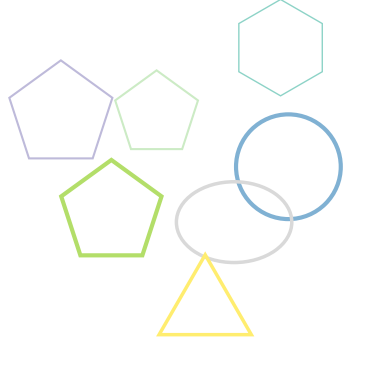[{"shape": "hexagon", "thickness": 1, "radius": 0.63, "center": [0.729, 0.876]}, {"shape": "pentagon", "thickness": 1.5, "radius": 0.7, "center": [0.158, 0.702]}, {"shape": "circle", "thickness": 3, "radius": 0.68, "center": [0.749, 0.567]}, {"shape": "pentagon", "thickness": 3, "radius": 0.68, "center": [0.289, 0.448]}, {"shape": "oval", "thickness": 2.5, "radius": 0.75, "center": [0.608, 0.423]}, {"shape": "pentagon", "thickness": 1.5, "radius": 0.57, "center": [0.407, 0.704]}, {"shape": "triangle", "thickness": 2.5, "radius": 0.69, "center": [0.533, 0.2]}]